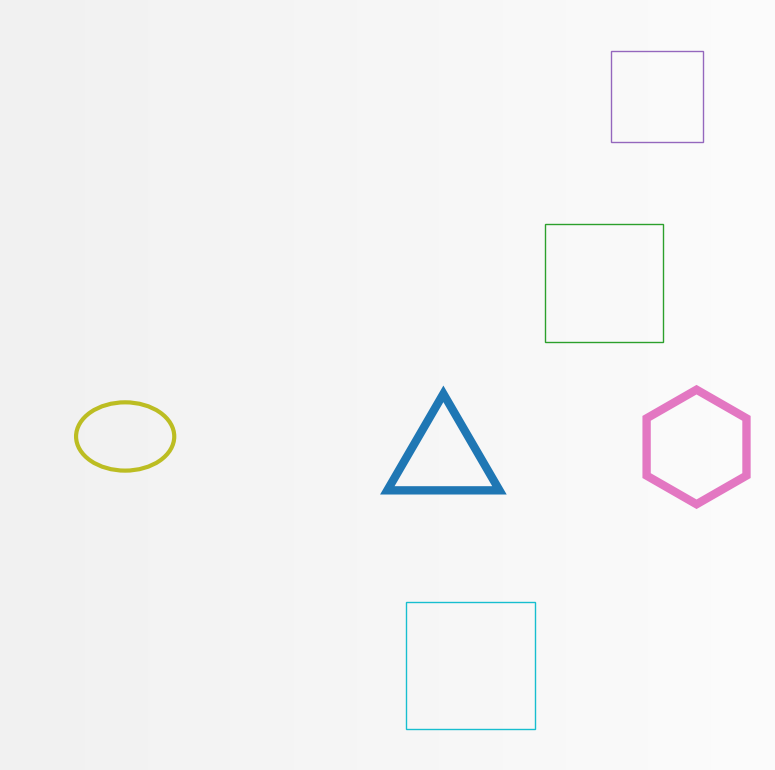[{"shape": "triangle", "thickness": 3, "radius": 0.42, "center": [0.572, 0.405]}, {"shape": "square", "thickness": 0.5, "radius": 0.38, "center": [0.779, 0.632]}, {"shape": "square", "thickness": 0.5, "radius": 0.3, "center": [0.848, 0.874]}, {"shape": "hexagon", "thickness": 3, "radius": 0.37, "center": [0.899, 0.42]}, {"shape": "oval", "thickness": 1.5, "radius": 0.32, "center": [0.161, 0.433]}, {"shape": "square", "thickness": 0.5, "radius": 0.41, "center": [0.607, 0.136]}]